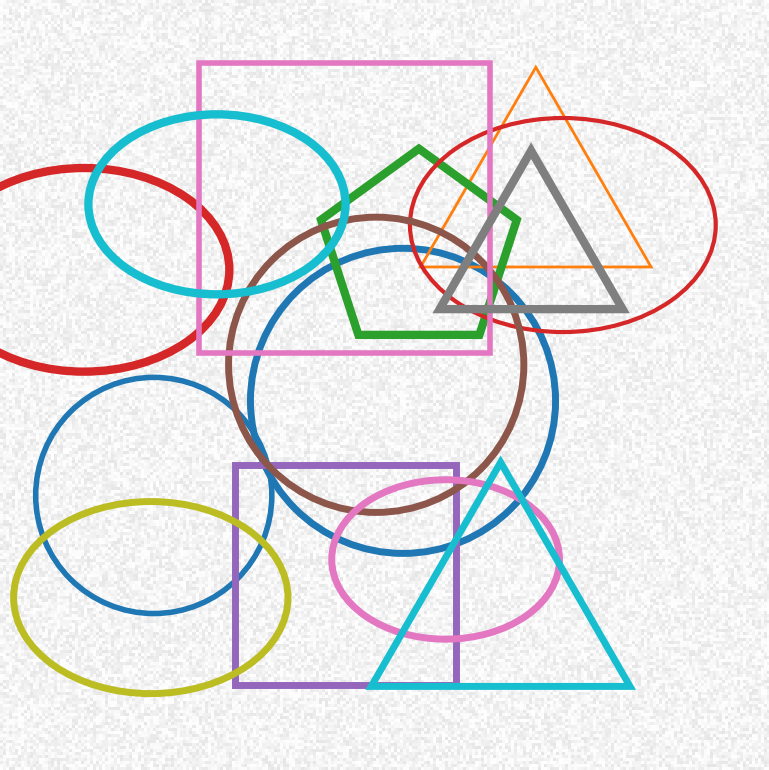[{"shape": "circle", "thickness": 2.5, "radius": 0.99, "center": [0.523, 0.479]}, {"shape": "circle", "thickness": 2, "radius": 0.77, "center": [0.2, 0.357]}, {"shape": "triangle", "thickness": 1, "radius": 0.86, "center": [0.696, 0.74]}, {"shape": "pentagon", "thickness": 3, "radius": 0.67, "center": [0.544, 0.673]}, {"shape": "oval", "thickness": 3, "radius": 0.94, "center": [0.109, 0.65]}, {"shape": "oval", "thickness": 1.5, "radius": 0.99, "center": [0.731, 0.708]}, {"shape": "square", "thickness": 2.5, "radius": 0.72, "center": [0.449, 0.253]}, {"shape": "circle", "thickness": 2.5, "radius": 0.96, "center": [0.489, 0.526]}, {"shape": "square", "thickness": 2, "radius": 0.94, "center": [0.447, 0.73]}, {"shape": "oval", "thickness": 2.5, "radius": 0.74, "center": [0.579, 0.273]}, {"shape": "triangle", "thickness": 3, "radius": 0.69, "center": [0.69, 0.667]}, {"shape": "oval", "thickness": 2.5, "radius": 0.89, "center": [0.196, 0.224]}, {"shape": "triangle", "thickness": 2.5, "radius": 0.97, "center": [0.65, 0.206]}, {"shape": "oval", "thickness": 3, "radius": 0.83, "center": [0.282, 0.735]}]